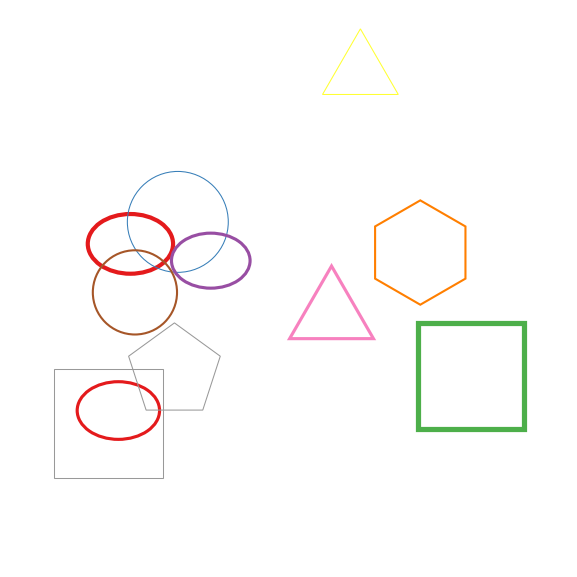[{"shape": "oval", "thickness": 1.5, "radius": 0.36, "center": [0.205, 0.288]}, {"shape": "oval", "thickness": 2, "radius": 0.37, "center": [0.226, 0.577]}, {"shape": "circle", "thickness": 0.5, "radius": 0.44, "center": [0.308, 0.615]}, {"shape": "square", "thickness": 2.5, "radius": 0.46, "center": [0.815, 0.348]}, {"shape": "oval", "thickness": 1.5, "radius": 0.34, "center": [0.365, 0.548]}, {"shape": "hexagon", "thickness": 1, "radius": 0.45, "center": [0.728, 0.562]}, {"shape": "triangle", "thickness": 0.5, "radius": 0.38, "center": [0.624, 0.873]}, {"shape": "circle", "thickness": 1, "radius": 0.36, "center": [0.234, 0.493]}, {"shape": "triangle", "thickness": 1.5, "radius": 0.42, "center": [0.574, 0.455]}, {"shape": "pentagon", "thickness": 0.5, "radius": 0.42, "center": [0.302, 0.357]}, {"shape": "square", "thickness": 0.5, "radius": 0.47, "center": [0.188, 0.266]}]